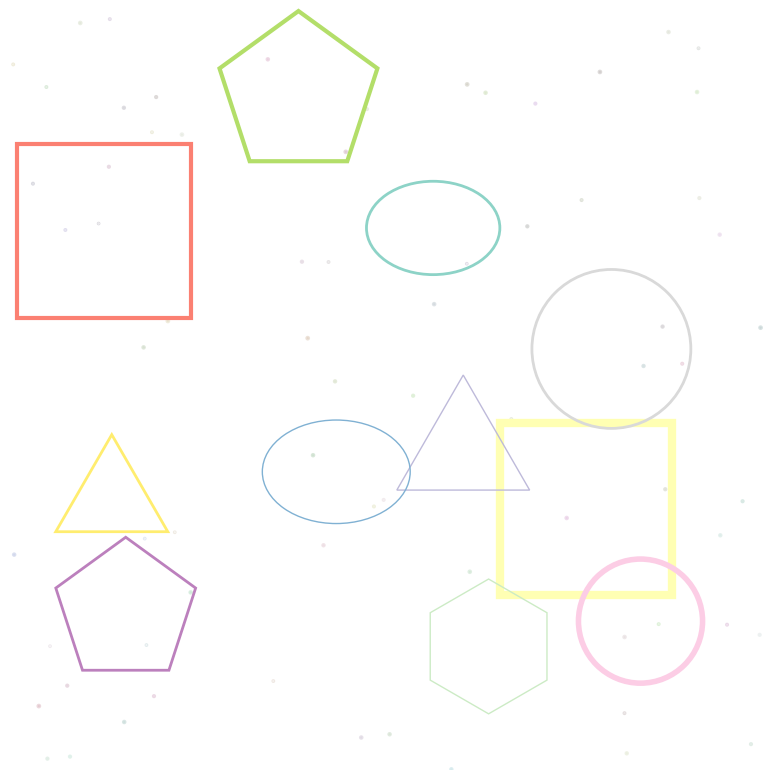[{"shape": "oval", "thickness": 1, "radius": 0.43, "center": [0.563, 0.704]}, {"shape": "square", "thickness": 3, "radius": 0.56, "center": [0.761, 0.339]}, {"shape": "triangle", "thickness": 0.5, "radius": 0.5, "center": [0.602, 0.413]}, {"shape": "square", "thickness": 1.5, "radius": 0.56, "center": [0.135, 0.7]}, {"shape": "oval", "thickness": 0.5, "radius": 0.48, "center": [0.437, 0.387]}, {"shape": "pentagon", "thickness": 1.5, "radius": 0.54, "center": [0.388, 0.878]}, {"shape": "circle", "thickness": 2, "radius": 0.4, "center": [0.832, 0.193]}, {"shape": "circle", "thickness": 1, "radius": 0.52, "center": [0.794, 0.547]}, {"shape": "pentagon", "thickness": 1, "radius": 0.48, "center": [0.163, 0.207]}, {"shape": "hexagon", "thickness": 0.5, "radius": 0.44, "center": [0.635, 0.16]}, {"shape": "triangle", "thickness": 1, "radius": 0.42, "center": [0.145, 0.351]}]